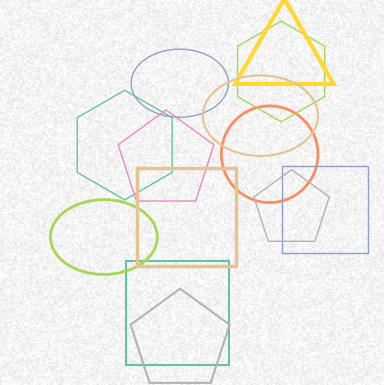[{"shape": "square", "thickness": 1.5, "radius": 0.67, "center": [0.461, 0.187]}, {"shape": "hexagon", "thickness": 1, "radius": 0.71, "center": [0.324, 0.623]}, {"shape": "circle", "thickness": 2, "radius": 0.63, "center": [0.7, 0.599]}, {"shape": "oval", "thickness": 1, "radius": 0.63, "center": [0.467, 0.784]}, {"shape": "square", "thickness": 1, "radius": 0.56, "center": [0.844, 0.455]}, {"shape": "pentagon", "thickness": 1, "radius": 0.65, "center": [0.431, 0.584]}, {"shape": "hexagon", "thickness": 1, "radius": 0.65, "center": [0.73, 0.814]}, {"shape": "oval", "thickness": 2, "radius": 0.69, "center": [0.27, 0.384]}, {"shape": "triangle", "thickness": 3, "radius": 0.74, "center": [0.739, 0.856]}, {"shape": "square", "thickness": 2.5, "radius": 0.64, "center": [0.484, 0.436]}, {"shape": "oval", "thickness": 1.5, "radius": 0.75, "center": [0.676, 0.7]}, {"shape": "pentagon", "thickness": 1, "radius": 0.51, "center": [0.757, 0.457]}, {"shape": "pentagon", "thickness": 1.5, "radius": 0.68, "center": [0.468, 0.115]}]